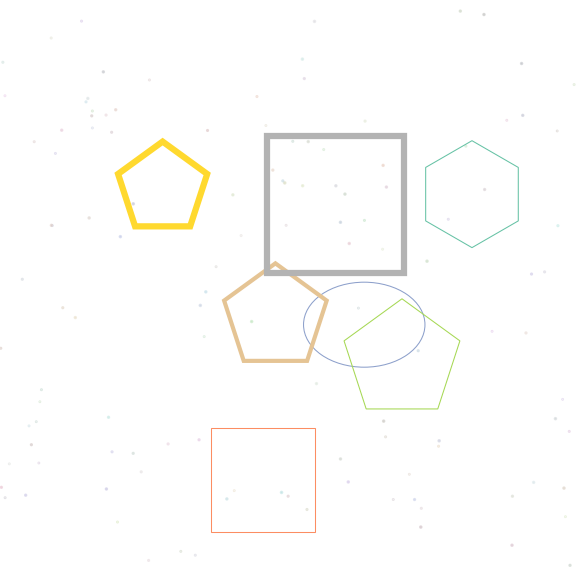[{"shape": "hexagon", "thickness": 0.5, "radius": 0.46, "center": [0.817, 0.663]}, {"shape": "square", "thickness": 0.5, "radius": 0.45, "center": [0.456, 0.168]}, {"shape": "oval", "thickness": 0.5, "radius": 0.53, "center": [0.631, 0.437]}, {"shape": "pentagon", "thickness": 0.5, "radius": 0.53, "center": [0.696, 0.376]}, {"shape": "pentagon", "thickness": 3, "radius": 0.41, "center": [0.282, 0.673]}, {"shape": "pentagon", "thickness": 2, "radius": 0.47, "center": [0.477, 0.45]}, {"shape": "square", "thickness": 3, "radius": 0.59, "center": [0.581, 0.645]}]